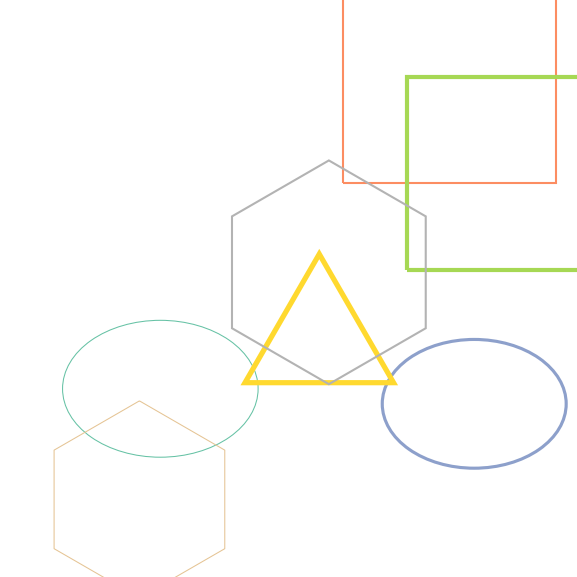[{"shape": "oval", "thickness": 0.5, "radius": 0.85, "center": [0.278, 0.326]}, {"shape": "square", "thickness": 1, "radius": 0.93, "center": [0.778, 0.868]}, {"shape": "oval", "thickness": 1.5, "radius": 0.8, "center": [0.821, 0.3]}, {"shape": "square", "thickness": 2, "radius": 0.83, "center": [0.871, 0.699]}, {"shape": "triangle", "thickness": 2.5, "radius": 0.74, "center": [0.553, 0.411]}, {"shape": "hexagon", "thickness": 0.5, "radius": 0.85, "center": [0.241, 0.134]}, {"shape": "hexagon", "thickness": 1, "radius": 0.97, "center": [0.569, 0.528]}]